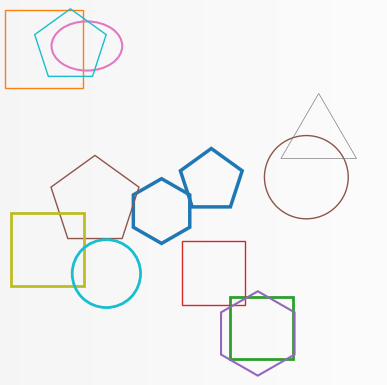[{"shape": "hexagon", "thickness": 2.5, "radius": 0.42, "center": [0.417, 0.452]}, {"shape": "pentagon", "thickness": 2.5, "radius": 0.42, "center": [0.545, 0.53]}, {"shape": "square", "thickness": 1, "radius": 0.5, "center": [0.113, 0.874]}, {"shape": "square", "thickness": 2, "radius": 0.41, "center": [0.676, 0.148]}, {"shape": "square", "thickness": 1, "radius": 0.41, "center": [0.551, 0.291]}, {"shape": "hexagon", "thickness": 1.5, "radius": 0.55, "center": [0.665, 0.134]}, {"shape": "circle", "thickness": 1, "radius": 0.54, "center": [0.791, 0.54]}, {"shape": "pentagon", "thickness": 1, "radius": 0.6, "center": [0.245, 0.477]}, {"shape": "oval", "thickness": 1.5, "radius": 0.46, "center": [0.224, 0.881]}, {"shape": "triangle", "thickness": 0.5, "radius": 0.56, "center": [0.823, 0.645]}, {"shape": "square", "thickness": 2, "radius": 0.47, "center": [0.123, 0.352]}, {"shape": "circle", "thickness": 2, "radius": 0.44, "center": [0.275, 0.289]}, {"shape": "pentagon", "thickness": 1, "radius": 0.48, "center": [0.182, 0.88]}]